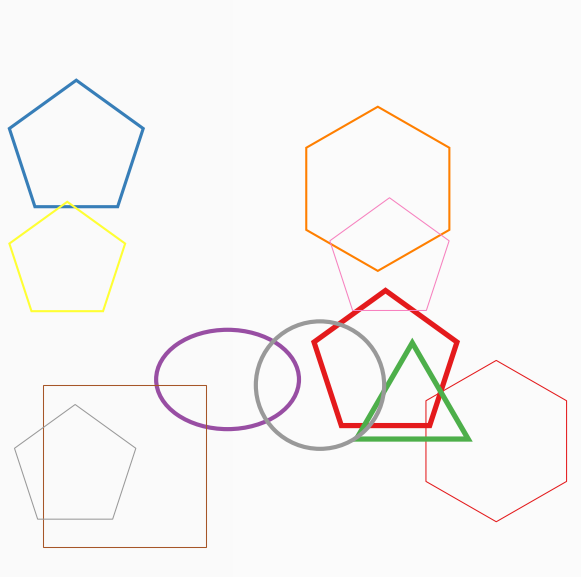[{"shape": "hexagon", "thickness": 0.5, "radius": 0.7, "center": [0.854, 0.235]}, {"shape": "pentagon", "thickness": 2.5, "radius": 0.65, "center": [0.663, 0.367]}, {"shape": "pentagon", "thickness": 1.5, "radius": 0.61, "center": [0.131, 0.739]}, {"shape": "triangle", "thickness": 2.5, "radius": 0.56, "center": [0.709, 0.294]}, {"shape": "oval", "thickness": 2, "radius": 0.61, "center": [0.392, 0.342]}, {"shape": "hexagon", "thickness": 1, "radius": 0.71, "center": [0.65, 0.672]}, {"shape": "pentagon", "thickness": 1, "radius": 0.52, "center": [0.116, 0.545]}, {"shape": "square", "thickness": 0.5, "radius": 0.7, "center": [0.214, 0.192]}, {"shape": "pentagon", "thickness": 0.5, "radius": 0.54, "center": [0.67, 0.549]}, {"shape": "pentagon", "thickness": 0.5, "radius": 0.55, "center": [0.129, 0.189]}, {"shape": "circle", "thickness": 2, "radius": 0.55, "center": [0.551, 0.332]}]